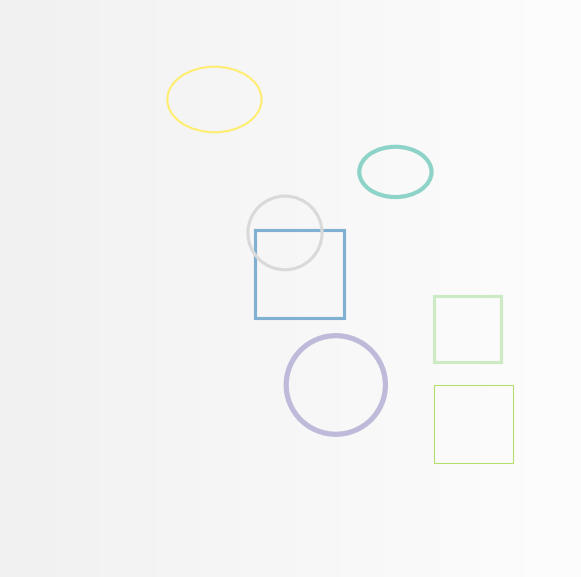[{"shape": "oval", "thickness": 2, "radius": 0.31, "center": [0.68, 0.701]}, {"shape": "circle", "thickness": 2.5, "radius": 0.43, "center": [0.578, 0.333]}, {"shape": "square", "thickness": 1.5, "radius": 0.38, "center": [0.515, 0.524]}, {"shape": "square", "thickness": 0.5, "radius": 0.34, "center": [0.814, 0.265]}, {"shape": "circle", "thickness": 1.5, "radius": 0.32, "center": [0.49, 0.596]}, {"shape": "square", "thickness": 1.5, "radius": 0.29, "center": [0.804, 0.43]}, {"shape": "oval", "thickness": 1, "radius": 0.41, "center": [0.369, 0.827]}]